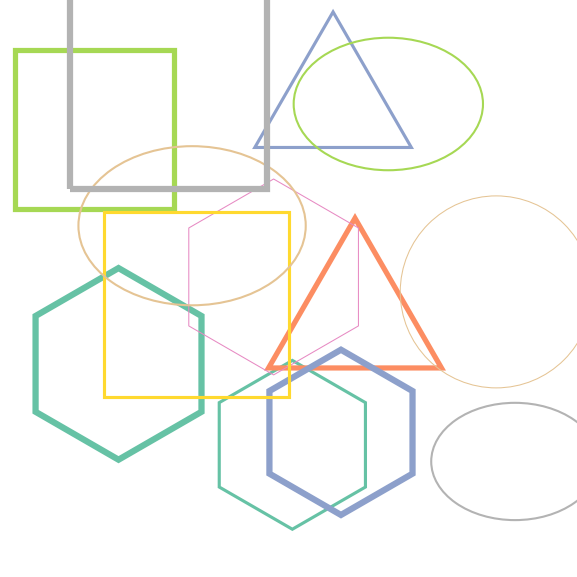[{"shape": "hexagon", "thickness": 1.5, "radius": 0.73, "center": [0.506, 0.229]}, {"shape": "hexagon", "thickness": 3, "radius": 0.83, "center": [0.205, 0.369]}, {"shape": "triangle", "thickness": 2.5, "radius": 0.86, "center": [0.615, 0.448]}, {"shape": "hexagon", "thickness": 3, "radius": 0.72, "center": [0.59, 0.25]}, {"shape": "triangle", "thickness": 1.5, "radius": 0.78, "center": [0.577, 0.822]}, {"shape": "hexagon", "thickness": 0.5, "radius": 0.85, "center": [0.474, 0.52]}, {"shape": "square", "thickness": 2.5, "radius": 0.69, "center": [0.164, 0.775]}, {"shape": "oval", "thickness": 1, "radius": 0.82, "center": [0.672, 0.819]}, {"shape": "square", "thickness": 1.5, "radius": 0.8, "center": [0.339, 0.471]}, {"shape": "circle", "thickness": 0.5, "radius": 0.83, "center": [0.859, 0.494]}, {"shape": "oval", "thickness": 1, "radius": 0.98, "center": [0.333, 0.608]}, {"shape": "square", "thickness": 3, "radius": 0.86, "center": [0.292, 0.843]}, {"shape": "oval", "thickness": 1, "radius": 0.73, "center": [0.892, 0.2]}]